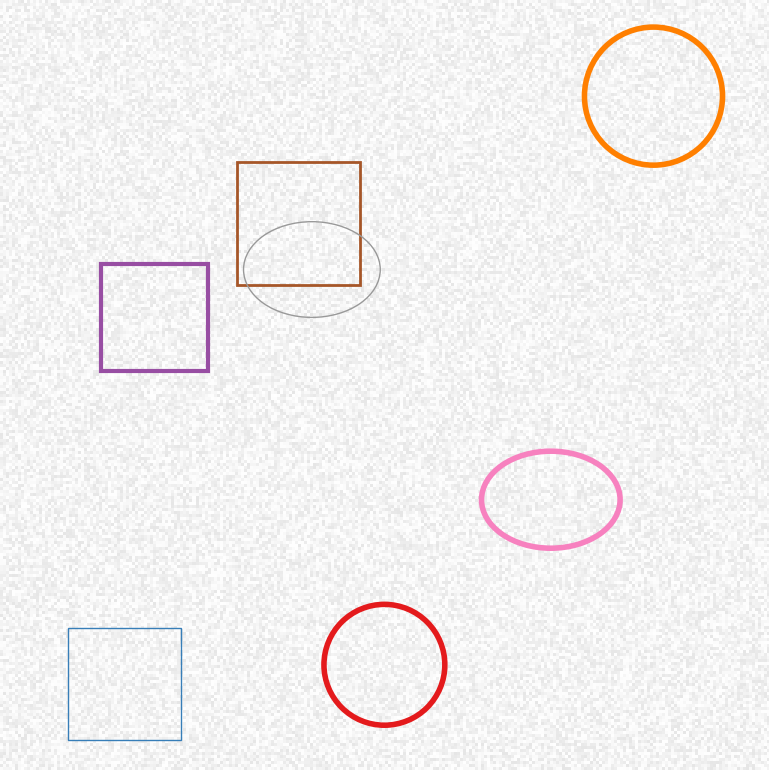[{"shape": "circle", "thickness": 2, "radius": 0.39, "center": [0.499, 0.137]}, {"shape": "square", "thickness": 0.5, "radius": 0.36, "center": [0.161, 0.112]}, {"shape": "square", "thickness": 1.5, "radius": 0.35, "center": [0.2, 0.588]}, {"shape": "circle", "thickness": 2, "radius": 0.45, "center": [0.849, 0.875]}, {"shape": "square", "thickness": 1, "radius": 0.4, "center": [0.388, 0.71]}, {"shape": "oval", "thickness": 2, "radius": 0.45, "center": [0.715, 0.351]}, {"shape": "oval", "thickness": 0.5, "radius": 0.44, "center": [0.405, 0.65]}]